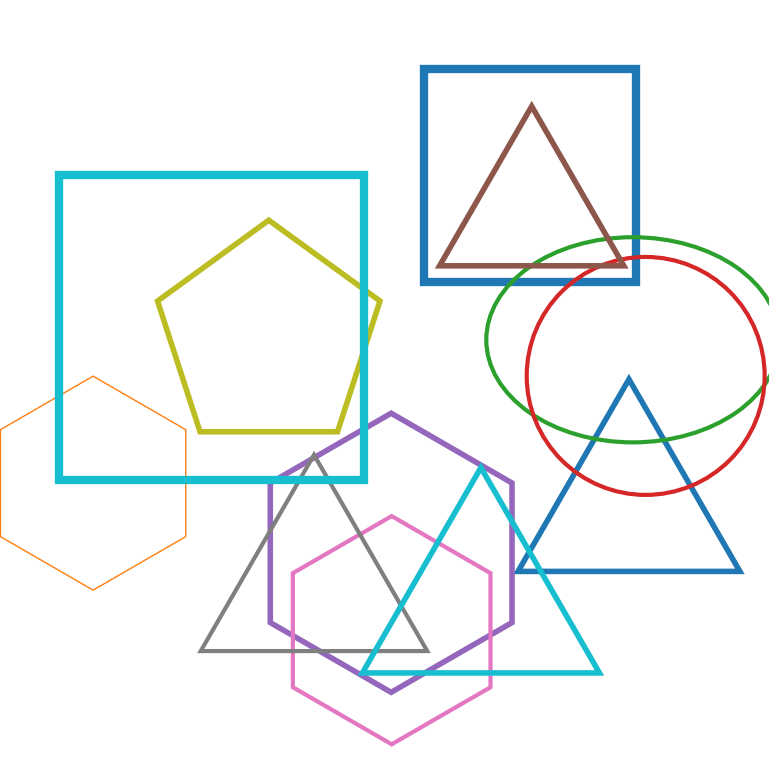[{"shape": "square", "thickness": 3, "radius": 0.69, "center": [0.688, 0.772]}, {"shape": "triangle", "thickness": 2, "radius": 0.83, "center": [0.817, 0.341]}, {"shape": "hexagon", "thickness": 0.5, "radius": 0.69, "center": [0.121, 0.373]}, {"shape": "oval", "thickness": 1.5, "radius": 0.95, "center": [0.822, 0.559]}, {"shape": "circle", "thickness": 1.5, "radius": 0.77, "center": [0.839, 0.512]}, {"shape": "hexagon", "thickness": 2, "radius": 0.91, "center": [0.508, 0.282]}, {"shape": "triangle", "thickness": 2, "radius": 0.69, "center": [0.691, 0.724]}, {"shape": "hexagon", "thickness": 1.5, "radius": 0.74, "center": [0.509, 0.182]}, {"shape": "triangle", "thickness": 1.5, "radius": 0.85, "center": [0.408, 0.239]}, {"shape": "pentagon", "thickness": 2, "radius": 0.76, "center": [0.349, 0.562]}, {"shape": "square", "thickness": 3, "radius": 0.99, "center": [0.275, 0.575]}, {"shape": "triangle", "thickness": 2, "radius": 0.89, "center": [0.625, 0.215]}]